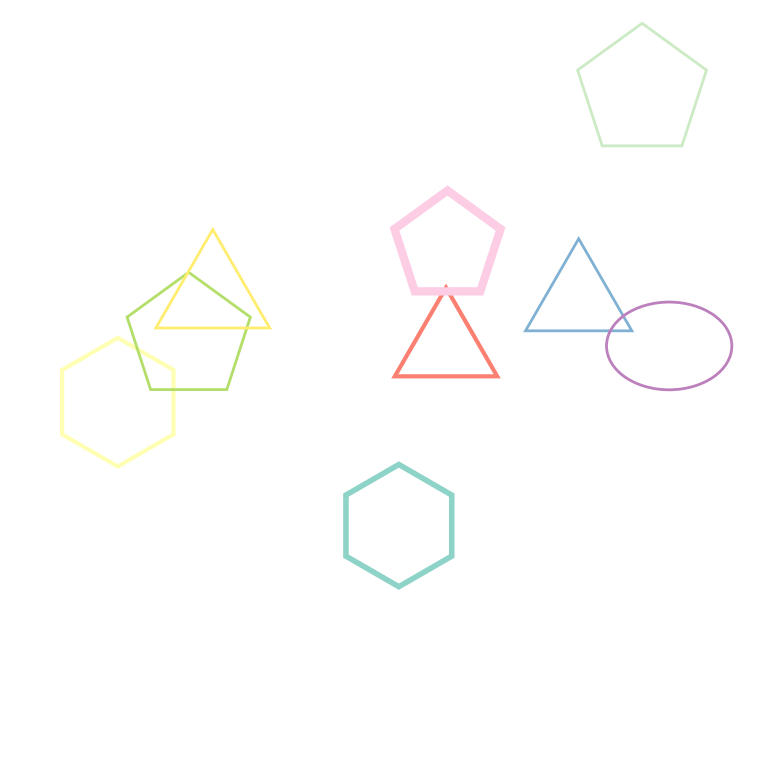[{"shape": "hexagon", "thickness": 2, "radius": 0.4, "center": [0.518, 0.317]}, {"shape": "hexagon", "thickness": 1.5, "radius": 0.42, "center": [0.153, 0.478]}, {"shape": "triangle", "thickness": 1.5, "radius": 0.38, "center": [0.579, 0.55]}, {"shape": "triangle", "thickness": 1, "radius": 0.4, "center": [0.752, 0.61]}, {"shape": "pentagon", "thickness": 1, "radius": 0.42, "center": [0.245, 0.562]}, {"shape": "pentagon", "thickness": 3, "radius": 0.36, "center": [0.581, 0.68]}, {"shape": "oval", "thickness": 1, "radius": 0.41, "center": [0.869, 0.551]}, {"shape": "pentagon", "thickness": 1, "radius": 0.44, "center": [0.834, 0.882]}, {"shape": "triangle", "thickness": 1, "radius": 0.43, "center": [0.276, 0.617]}]